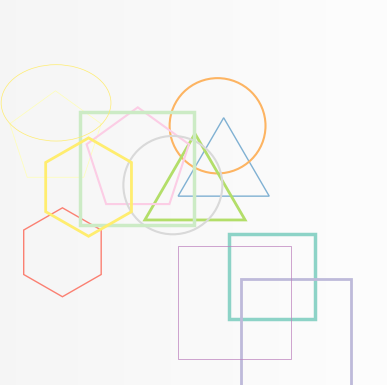[{"shape": "square", "thickness": 2.5, "radius": 0.56, "center": [0.702, 0.281]}, {"shape": "pentagon", "thickness": 0.5, "radius": 0.62, "center": [0.143, 0.64]}, {"shape": "square", "thickness": 2, "radius": 0.71, "center": [0.763, 0.133]}, {"shape": "hexagon", "thickness": 1, "radius": 0.58, "center": [0.161, 0.345]}, {"shape": "triangle", "thickness": 1, "radius": 0.68, "center": [0.577, 0.558]}, {"shape": "circle", "thickness": 1.5, "radius": 0.62, "center": [0.561, 0.673]}, {"shape": "triangle", "thickness": 2, "radius": 0.75, "center": [0.503, 0.503]}, {"shape": "pentagon", "thickness": 1.5, "radius": 0.69, "center": [0.356, 0.582]}, {"shape": "circle", "thickness": 1.5, "radius": 0.64, "center": [0.446, 0.519]}, {"shape": "square", "thickness": 0.5, "radius": 0.73, "center": [0.605, 0.214]}, {"shape": "square", "thickness": 2.5, "radius": 0.74, "center": [0.352, 0.562]}, {"shape": "hexagon", "thickness": 2, "radius": 0.64, "center": [0.229, 0.514]}, {"shape": "oval", "thickness": 0.5, "radius": 0.71, "center": [0.145, 0.733]}]